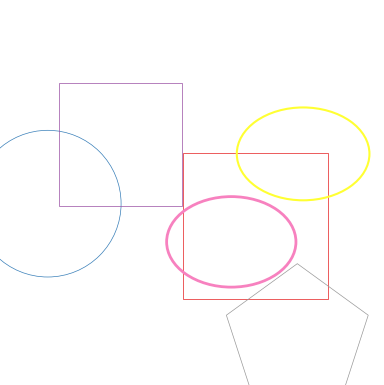[{"shape": "square", "thickness": 0.5, "radius": 0.94, "center": [0.665, 0.413]}, {"shape": "circle", "thickness": 0.5, "radius": 0.95, "center": [0.124, 0.471]}, {"shape": "square", "thickness": 0.5, "radius": 0.79, "center": [0.313, 0.624]}, {"shape": "oval", "thickness": 1.5, "radius": 0.86, "center": [0.787, 0.6]}, {"shape": "oval", "thickness": 2, "radius": 0.84, "center": [0.601, 0.372]}, {"shape": "pentagon", "thickness": 0.5, "radius": 0.97, "center": [0.772, 0.121]}]